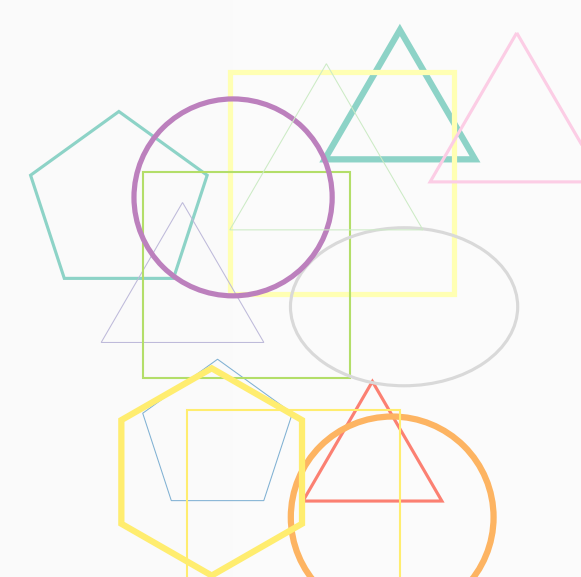[{"shape": "triangle", "thickness": 3, "radius": 0.75, "center": [0.688, 0.798]}, {"shape": "pentagon", "thickness": 1.5, "radius": 0.8, "center": [0.205, 0.646]}, {"shape": "square", "thickness": 2.5, "radius": 0.96, "center": [0.589, 0.682]}, {"shape": "triangle", "thickness": 0.5, "radius": 0.81, "center": [0.314, 0.487]}, {"shape": "triangle", "thickness": 1.5, "radius": 0.69, "center": [0.641, 0.201]}, {"shape": "pentagon", "thickness": 0.5, "radius": 0.68, "center": [0.374, 0.242]}, {"shape": "circle", "thickness": 3, "radius": 0.87, "center": [0.675, 0.103]}, {"shape": "square", "thickness": 1, "radius": 0.89, "center": [0.424, 0.523]}, {"shape": "triangle", "thickness": 1.5, "radius": 0.86, "center": [0.889, 0.77]}, {"shape": "oval", "thickness": 1.5, "radius": 0.98, "center": [0.695, 0.468]}, {"shape": "circle", "thickness": 2.5, "radius": 0.85, "center": [0.401, 0.657]}, {"shape": "triangle", "thickness": 0.5, "radius": 0.96, "center": [0.562, 0.697]}, {"shape": "hexagon", "thickness": 3, "radius": 0.9, "center": [0.364, 0.182]}, {"shape": "square", "thickness": 1, "radius": 0.91, "center": [0.505, 0.107]}]